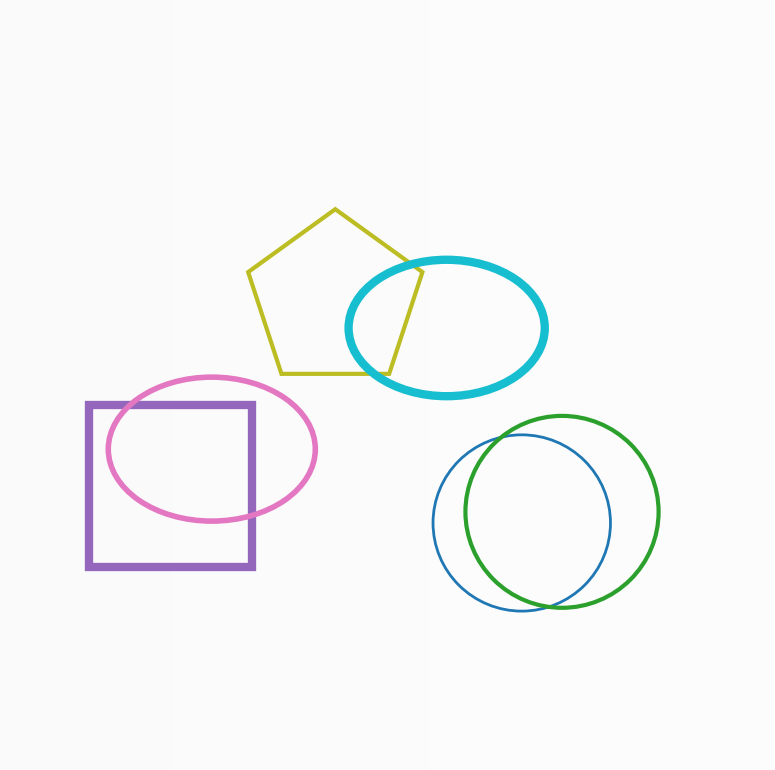[{"shape": "circle", "thickness": 1, "radius": 0.57, "center": [0.673, 0.321]}, {"shape": "circle", "thickness": 1.5, "radius": 0.62, "center": [0.725, 0.335]}, {"shape": "square", "thickness": 3, "radius": 0.53, "center": [0.22, 0.368]}, {"shape": "oval", "thickness": 2, "radius": 0.67, "center": [0.273, 0.417]}, {"shape": "pentagon", "thickness": 1.5, "radius": 0.59, "center": [0.433, 0.61]}, {"shape": "oval", "thickness": 3, "radius": 0.63, "center": [0.576, 0.574]}]